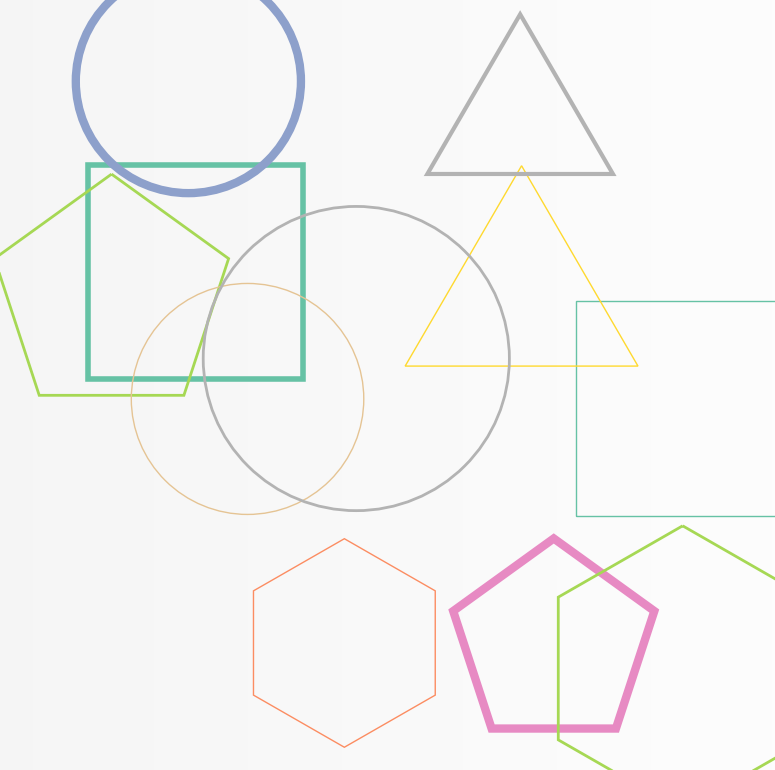[{"shape": "square", "thickness": 0.5, "radius": 0.7, "center": [0.884, 0.469]}, {"shape": "square", "thickness": 2, "radius": 0.69, "center": [0.252, 0.647]}, {"shape": "hexagon", "thickness": 0.5, "radius": 0.68, "center": [0.444, 0.165]}, {"shape": "circle", "thickness": 3, "radius": 0.73, "center": [0.243, 0.894]}, {"shape": "pentagon", "thickness": 3, "radius": 0.68, "center": [0.715, 0.164]}, {"shape": "pentagon", "thickness": 1, "radius": 0.79, "center": [0.144, 0.615]}, {"shape": "hexagon", "thickness": 1, "radius": 0.93, "center": [0.881, 0.132]}, {"shape": "triangle", "thickness": 0.5, "radius": 0.87, "center": [0.673, 0.611]}, {"shape": "circle", "thickness": 0.5, "radius": 0.75, "center": [0.319, 0.482]}, {"shape": "circle", "thickness": 1, "radius": 0.99, "center": [0.46, 0.534]}, {"shape": "triangle", "thickness": 1.5, "radius": 0.69, "center": [0.671, 0.843]}]